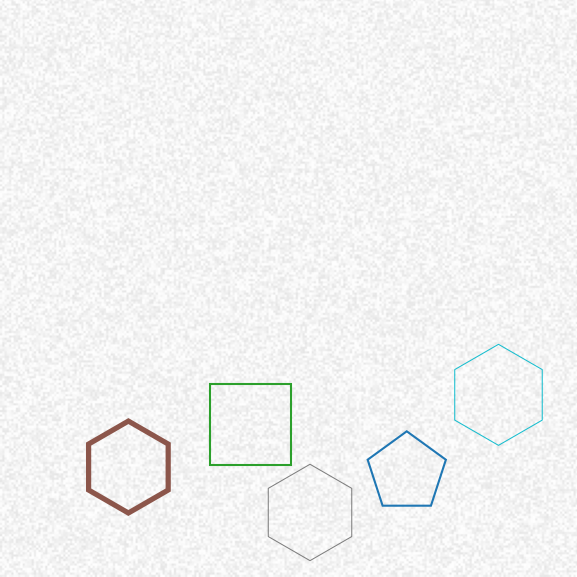[{"shape": "pentagon", "thickness": 1, "radius": 0.36, "center": [0.704, 0.181]}, {"shape": "square", "thickness": 1, "radius": 0.35, "center": [0.434, 0.265]}, {"shape": "hexagon", "thickness": 2.5, "radius": 0.4, "center": [0.222, 0.19]}, {"shape": "hexagon", "thickness": 0.5, "radius": 0.42, "center": [0.537, 0.112]}, {"shape": "hexagon", "thickness": 0.5, "radius": 0.44, "center": [0.863, 0.315]}]